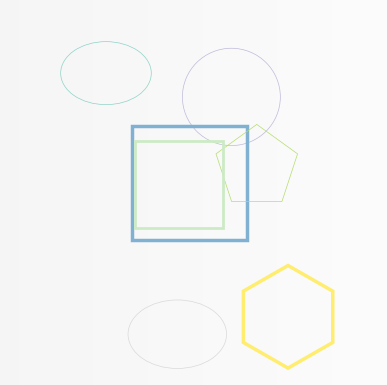[{"shape": "oval", "thickness": 0.5, "radius": 0.58, "center": [0.273, 0.81]}, {"shape": "circle", "thickness": 0.5, "radius": 0.63, "center": [0.597, 0.748]}, {"shape": "square", "thickness": 2.5, "radius": 0.74, "center": [0.488, 0.525]}, {"shape": "pentagon", "thickness": 0.5, "radius": 0.55, "center": [0.663, 0.566]}, {"shape": "oval", "thickness": 0.5, "radius": 0.64, "center": [0.458, 0.132]}, {"shape": "square", "thickness": 2, "radius": 0.57, "center": [0.461, 0.521]}, {"shape": "hexagon", "thickness": 2.5, "radius": 0.67, "center": [0.743, 0.177]}]